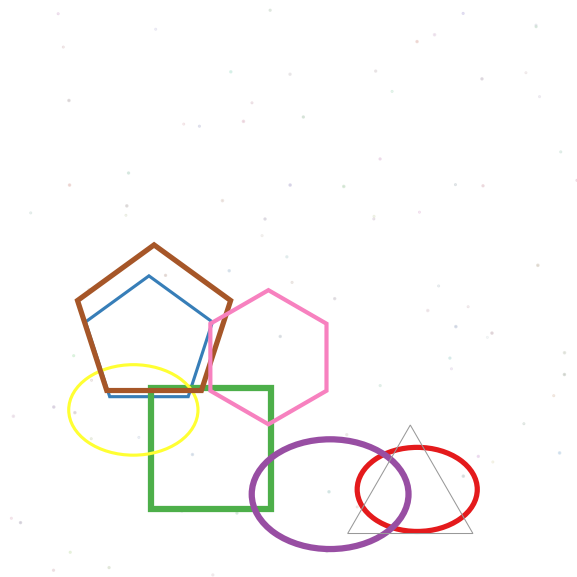[{"shape": "oval", "thickness": 2.5, "radius": 0.52, "center": [0.722, 0.152]}, {"shape": "pentagon", "thickness": 1.5, "radius": 0.58, "center": [0.258, 0.406]}, {"shape": "square", "thickness": 3, "radius": 0.52, "center": [0.365, 0.222]}, {"shape": "oval", "thickness": 3, "radius": 0.68, "center": [0.572, 0.143]}, {"shape": "oval", "thickness": 1.5, "radius": 0.56, "center": [0.231, 0.289]}, {"shape": "pentagon", "thickness": 2.5, "radius": 0.7, "center": [0.267, 0.436]}, {"shape": "hexagon", "thickness": 2, "radius": 0.58, "center": [0.465, 0.381]}, {"shape": "triangle", "thickness": 0.5, "radius": 0.63, "center": [0.71, 0.138]}]